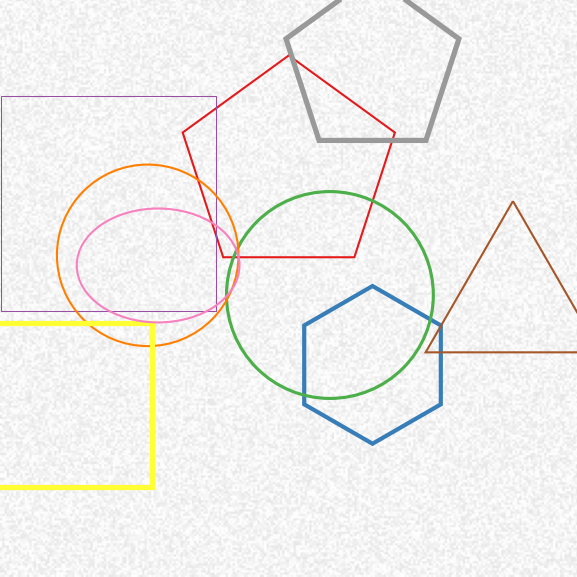[{"shape": "pentagon", "thickness": 1, "radius": 0.97, "center": [0.5, 0.71]}, {"shape": "hexagon", "thickness": 2, "radius": 0.68, "center": [0.645, 0.367]}, {"shape": "circle", "thickness": 1.5, "radius": 0.9, "center": [0.571, 0.488]}, {"shape": "square", "thickness": 0.5, "radius": 0.93, "center": [0.188, 0.647]}, {"shape": "circle", "thickness": 1, "radius": 0.79, "center": [0.256, 0.557]}, {"shape": "square", "thickness": 2.5, "radius": 0.71, "center": [0.12, 0.298]}, {"shape": "triangle", "thickness": 1, "radius": 0.87, "center": [0.888, 0.476]}, {"shape": "oval", "thickness": 1, "radius": 0.7, "center": [0.274, 0.539]}, {"shape": "pentagon", "thickness": 2.5, "radius": 0.79, "center": [0.645, 0.883]}]